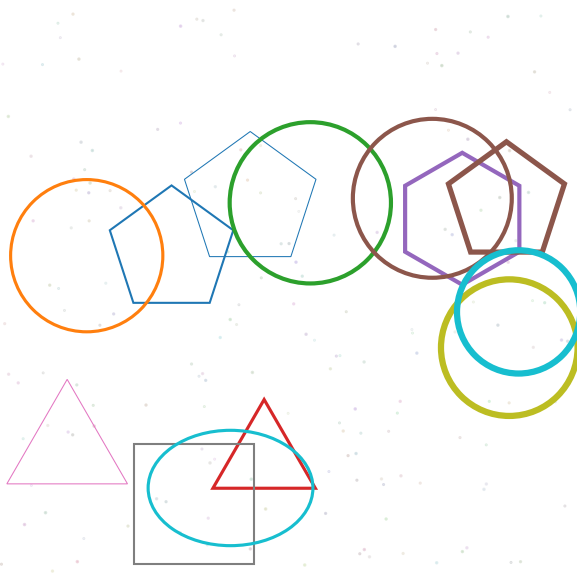[{"shape": "pentagon", "thickness": 1, "radius": 0.56, "center": [0.297, 0.566]}, {"shape": "pentagon", "thickness": 0.5, "radius": 0.6, "center": [0.433, 0.652]}, {"shape": "circle", "thickness": 1.5, "radius": 0.66, "center": [0.15, 0.556]}, {"shape": "circle", "thickness": 2, "radius": 0.7, "center": [0.537, 0.648]}, {"shape": "triangle", "thickness": 1.5, "radius": 0.51, "center": [0.457, 0.205]}, {"shape": "hexagon", "thickness": 2, "radius": 0.57, "center": [0.8, 0.62]}, {"shape": "circle", "thickness": 2, "radius": 0.69, "center": [0.749, 0.656]}, {"shape": "pentagon", "thickness": 2.5, "radius": 0.53, "center": [0.877, 0.648]}, {"shape": "triangle", "thickness": 0.5, "radius": 0.6, "center": [0.116, 0.222]}, {"shape": "square", "thickness": 1, "radius": 0.52, "center": [0.335, 0.126]}, {"shape": "circle", "thickness": 3, "radius": 0.59, "center": [0.882, 0.397]}, {"shape": "oval", "thickness": 1.5, "radius": 0.71, "center": [0.399, 0.154]}, {"shape": "circle", "thickness": 3, "radius": 0.53, "center": [0.898, 0.459]}]